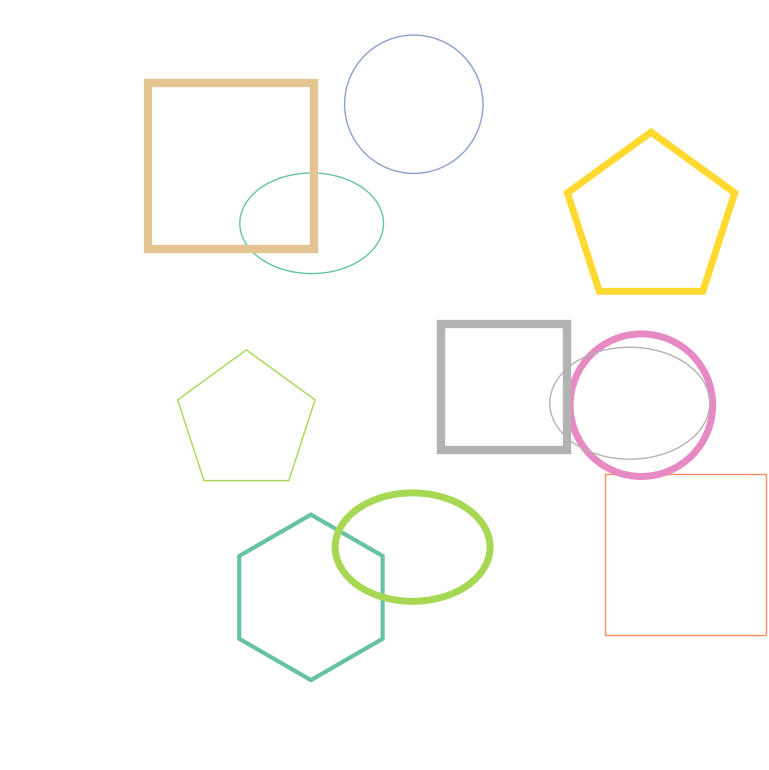[{"shape": "hexagon", "thickness": 1.5, "radius": 0.54, "center": [0.404, 0.224]}, {"shape": "oval", "thickness": 0.5, "radius": 0.47, "center": [0.405, 0.71]}, {"shape": "square", "thickness": 0.5, "radius": 0.52, "center": [0.891, 0.28]}, {"shape": "circle", "thickness": 0.5, "radius": 0.45, "center": [0.537, 0.865]}, {"shape": "circle", "thickness": 2.5, "radius": 0.46, "center": [0.833, 0.474]}, {"shape": "oval", "thickness": 2.5, "radius": 0.5, "center": [0.536, 0.289]}, {"shape": "pentagon", "thickness": 0.5, "radius": 0.47, "center": [0.32, 0.452]}, {"shape": "pentagon", "thickness": 2.5, "radius": 0.57, "center": [0.846, 0.714]}, {"shape": "square", "thickness": 3, "radius": 0.54, "center": [0.3, 0.784]}, {"shape": "square", "thickness": 3, "radius": 0.41, "center": [0.654, 0.498]}, {"shape": "oval", "thickness": 0.5, "radius": 0.52, "center": [0.818, 0.476]}]